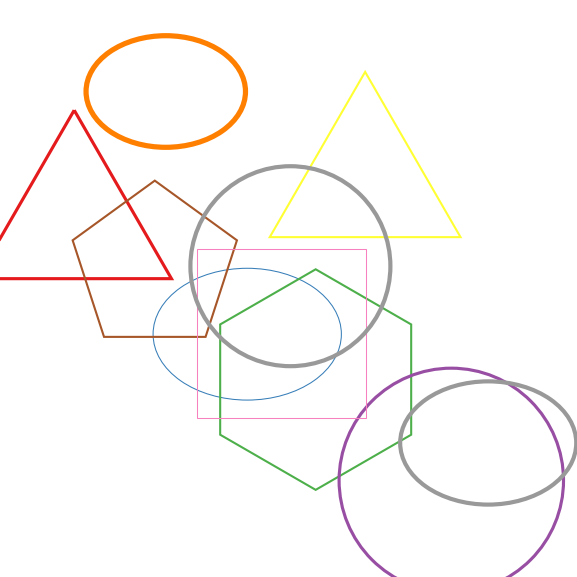[{"shape": "triangle", "thickness": 1.5, "radius": 0.97, "center": [0.128, 0.614]}, {"shape": "oval", "thickness": 0.5, "radius": 0.82, "center": [0.428, 0.42]}, {"shape": "hexagon", "thickness": 1, "radius": 0.95, "center": [0.547, 0.342]}, {"shape": "circle", "thickness": 1.5, "radius": 0.97, "center": [0.781, 0.167]}, {"shape": "oval", "thickness": 2.5, "radius": 0.69, "center": [0.287, 0.841]}, {"shape": "triangle", "thickness": 1, "radius": 0.95, "center": [0.632, 0.684]}, {"shape": "pentagon", "thickness": 1, "radius": 0.75, "center": [0.268, 0.537]}, {"shape": "square", "thickness": 0.5, "radius": 0.73, "center": [0.488, 0.422]}, {"shape": "circle", "thickness": 2, "radius": 0.87, "center": [0.503, 0.538]}, {"shape": "oval", "thickness": 2, "radius": 0.76, "center": [0.845, 0.232]}]